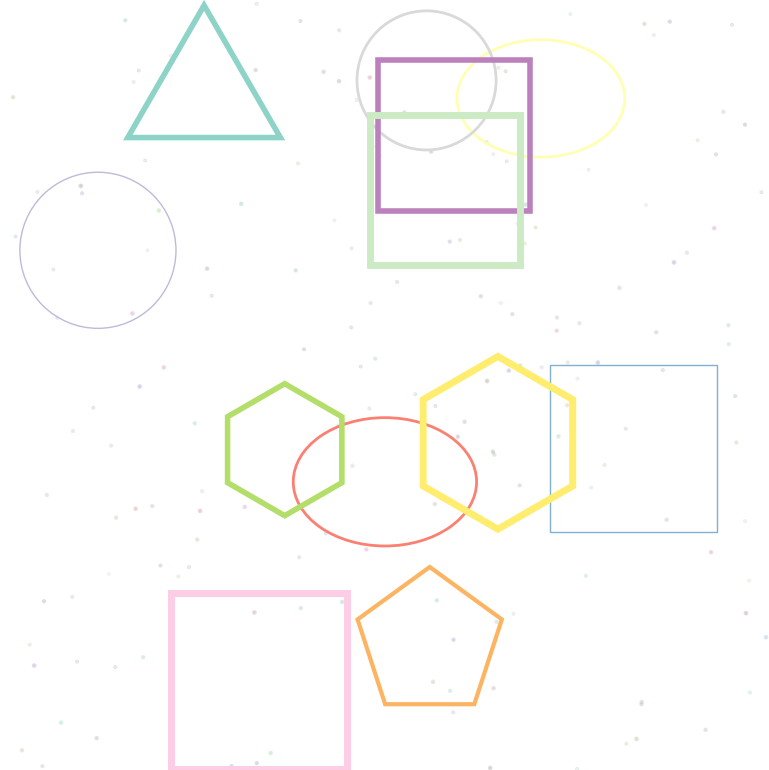[{"shape": "triangle", "thickness": 2, "radius": 0.57, "center": [0.265, 0.879]}, {"shape": "oval", "thickness": 1, "radius": 0.54, "center": [0.702, 0.872]}, {"shape": "circle", "thickness": 0.5, "radius": 0.51, "center": [0.127, 0.675]}, {"shape": "oval", "thickness": 1, "radius": 0.6, "center": [0.5, 0.374]}, {"shape": "square", "thickness": 0.5, "radius": 0.54, "center": [0.823, 0.417]}, {"shape": "pentagon", "thickness": 1.5, "radius": 0.49, "center": [0.558, 0.165]}, {"shape": "hexagon", "thickness": 2, "radius": 0.43, "center": [0.37, 0.416]}, {"shape": "square", "thickness": 2.5, "radius": 0.57, "center": [0.337, 0.115]}, {"shape": "circle", "thickness": 1, "radius": 0.45, "center": [0.554, 0.896]}, {"shape": "square", "thickness": 2, "radius": 0.49, "center": [0.59, 0.824]}, {"shape": "square", "thickness": 2.5, "radius": 0.49, "center": [0.578, 0.753]}, {"shape": "hexagon", "thickness": 2.5, "radius": 0.56, "center": [0.647, 0.425]}]